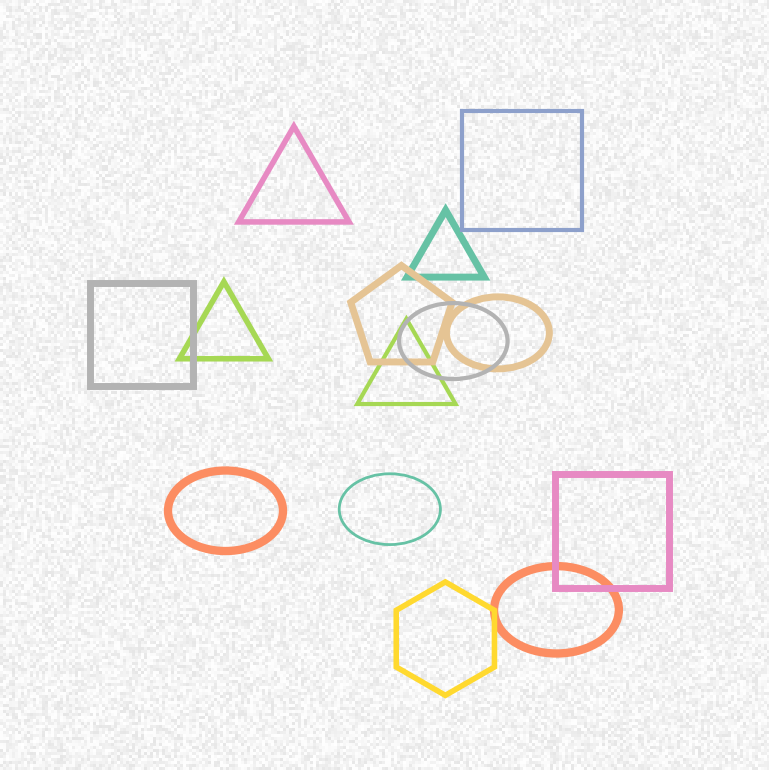[{"shape": "oval", "thickness": 1, "radius": 0.33, "center": [0.506, 0.339]}, {"shape": "triangle", "thickness": 2.5, "radius": 0.29, "center": [0.579, 0.669]}, {"shape": "oval", "thickness": 3, "radius": 0.37, "center": [0.293, 0.337]}, {"shape": "oval", "thickness": 3, "radius": 0.41, "center": [0.723, 0.208]}, {"shape": "square", "thickness": 1.5, "radius": 0.39, "center": [0.678, 0.779]}, {"shape": "square", "thickness": 2.5, "radius": 0.37, "center": [0.795, 0.31]}, {"shape": "triangle", "thickness": 2, "radius": 0.41, "center": [0.382, 0.753]}, {"shape": "triangle", "thickness": 2, "radius": 0.33, "center": [0.291, 0.567]}, {"shape": "triangle", "thickness": 1.5, "radius": 0.37, "center": [0.528, 0.512]}, {"shape": "hexagon", "thickness": 2, "radius": 0.37, "center": [0.578, 0.171]}, {"shape": "oval", "thickness": 2.5, "radius": 0.33, "center": [0.647, 0.568]}, {"shape": "pentagon", "thickness": 2.5, "radius": 0.35, "center": [0.521, 0.586]}, {"shape": "square", "thickness": 2.5, "radius": 0.33, "center": [0.184, 0.565]}, {"shape": "oval", "thickness": 1.5, "radius": 0.35, "center": [0.589, 0.557]}]